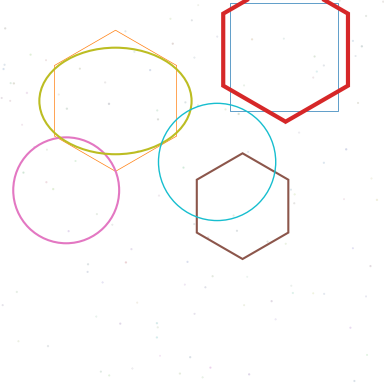[{"shape": "square", "thickness": 0.5, "radius": 0.7, "center": [0.737, 0.853]}, {"shape": "hexagon", "thickness": 0.5, "radius": 0.92, "center": [0.3, 0.738]}, {"shape": "hexagon", "thickness": 3, "radius": 0.94, "center": [0.742, 0.871]}, {"shape": "hexagon", "thickness": 1.5, "radius": 0.69, "center": [0.63, 0.465]}, {"shape": "circle", "thickness": 1.5, "radius": 0.69, "center": [0.172, 0.506]}, {"shape": "oval", "thickness": 1.5, "radius": 0.99, "center": [0.3, 0.738]}, {"shape": "circle", "thickness": 1, "radius": 0.76, "center": [0.564, 0.579]}]